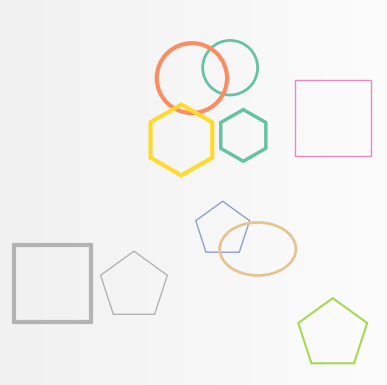[{"shape": "hexagon", "thickness": 2.5, "radius": 0.34, "center": [0.628, 0.648]}, {"shape": "circle", "thickness": 2, "radius": 0.35, "center": [0.594, 0.824]}, {"shape": "circle", "thickness": 3, "radius": 0.45, "center": [0.495, 0.797]}, {"shape": "pentagon", "thickness": 1, "radius": 0.37, "center": [0.575, 0.404]}, {"shape": "square", "thickness": 1, "radius": 0.49, "center": [0.86, 0.694]}, {"shape": "pentagon", "thickness": 1.5, "radius": 0.47, "center": [0.859, 0.132]}, {"shape": "hexagon", "thickness": 3, "radius": 0.46, "center": [0.468, 0.636]}, {"shape": "oval", "thickness": 2, "radius": 0.49, "center": [0.665, 0.353]}, {"shape": "square", "thickness": 3, "radius": 0.5, "center": [0.136, 0.264]}, {"shape": "pentagon", "thickness": 1, "radius": 0.45, "center": [0.346, 0.257]}]